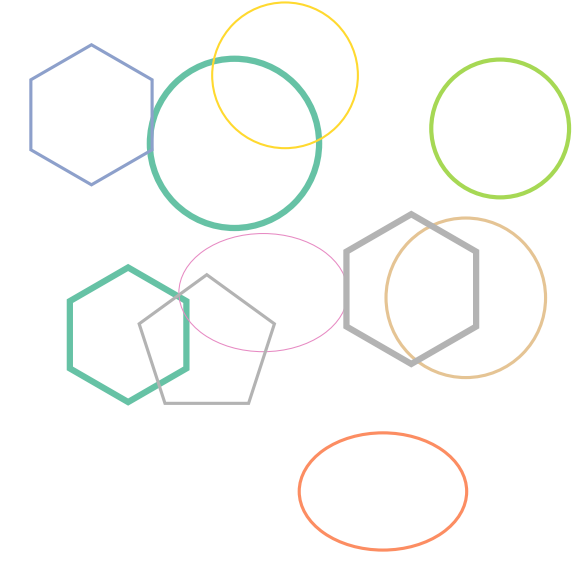[{"shape": "circle", "thickness": 3, "radius": 0.73, "center": [0.406, 0.751]}, {"shape": "hexagon", "thickness": 3, "radius": 0.58, "center": [0.222, 0.419]}, {"shape": "oval", "thickness": 1.5, "radius": 0.72, "center": [0.663, 0.148]}, {"shape": "hexagon", "thickness": 1.5, "radius": 0.61, "center": [0.158, 0.8]}, {"shape": "oval", "thickness": 0.5, "radius": 0.73, "center": [0.456, 0.492]}, {"shape": "circle", "thickness": 2, "radius": 0.6, "center": [0.866, 0.777]}, {"shape": "circle", "thickness": 1, "radius": 0.63, "center": [0.494, 0.869]}, {"shape": "circle", "thickness": 1.5, "radius": 0.69, "center": [0.807, 0.483]}, {"shape": "hexagon", "thickness": 3, "radius": 0.65, "center": [0.712, 0.499]}, {"shape": "pentagon", "thickness": 1.5, "radius": 0.62, "center": [0.358, 0.4]}]